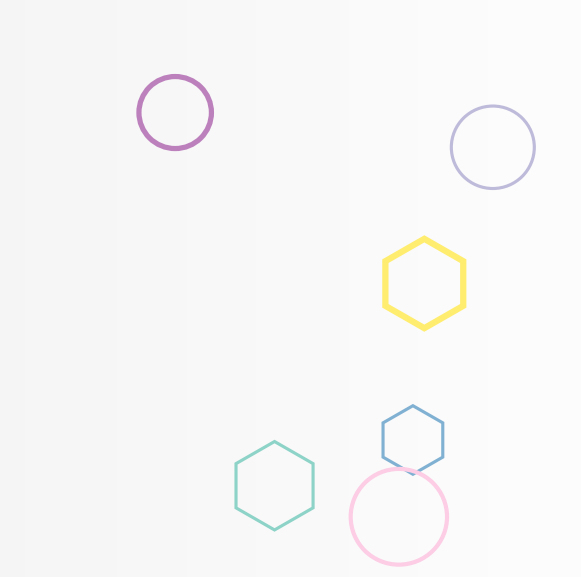[{"shape": "hexagon", "thickness": 1.5, "radius": 0.38, "center": [0.472, 0.158]}, {"shape": "circle", "thickness": 1.5, "radius": 0.36, "center": [0.848, 0.744]}, {"shape": "hexagon", "thickness": 1.5, "radius": 0.3, "center": [0.71, 0.237]}, {"shape": "circle", "thickness": 2, "radius": 0.41, "center": [0.686, 0.104]}, {"shape": "circle", "thickness": 2.5, "radius": 0.31, "center": [0.301, 0.804]}, {"shape": "hexagon", "thickness": 3, "radius": 0.39, "center": [0.73, 0.508]}]